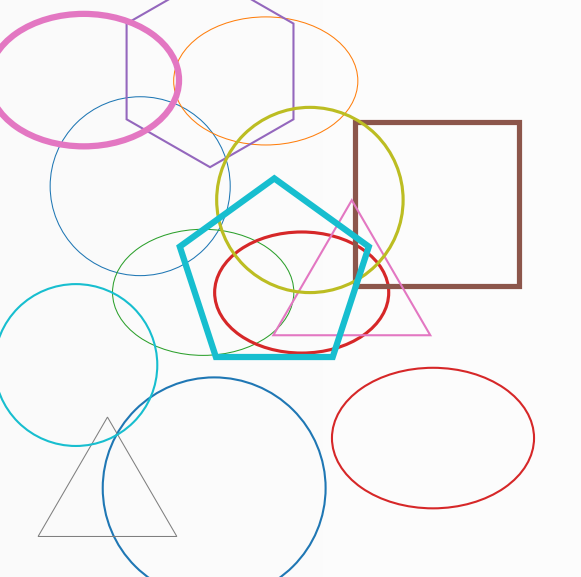[{"shape": "circle", "thickness": 0.5, "radius": 0.77, "center": [0.241, 0.677]}, {"shape": "circle", "thickness": 1, "radius": 0.96, "center": [0.368, 0.154]}, {"shape": "oval", "thickness": 0.5, "radius": 0.79, "center": [0.457, 0.859]}, {"shape": "oval", "thickness": 0.5, "radius": 0.78, "center": [0.35, 0.493]}, {"shape": "oval", "thickness": 1, "radius": 0.87, "center": [0.745, 0.241]}, {"shape": "oval", "thickness": 1.5, "radius": 0.75, "center": [0.519, 0.493]}, {"shape": "hexagon", "thickness": 1, "radius": 0.83, "center": [0.361, 0.875]}, {"shape": "square", "thickness": 2.5, "radius": 0.71, "center": [0.752, 0.646]}, {"shape": "oval", "thickness": 3, "radius": 0.82, "center": [0.144, 0.86]}, {"shape": "triangle", "thickness": 1, "radius": 0.78, "center": [0.605, 0.497]}, {"shape": "triangle", "thickness": 0.5, "radius": 0.69, "center": [0.185, 0.139]}, {"shape": "circle", "thickness": 1.5, "radius": 0.8, "center": [0.533, 0.653]}, {"shape": "pentagon", "thickness": 3, "radius": 0.85, "center": [0.472, 0.519]}, {"shape": "circle", "thickness": 1, "radius": 0.7, "center": [0.13, 0.367]}]